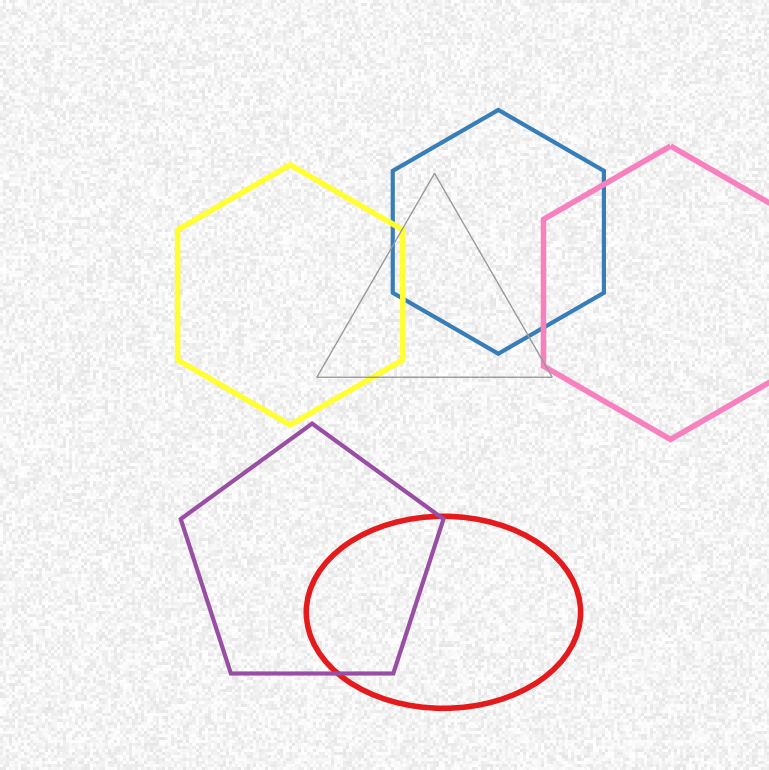[{"shape": "oval", "thickness": 2, "radius": 0.89, "center": [0.576, 0.205]}, {"shape": "hexagon", "thickness": 1.5, "radius": 0.79, "center": [0.647, 0.699]}, {"shape": "pentagon", "thickness": 1.5, "radius": 0.9, "center": [0.405, 0.27]}, {"shape": "hexagon", "thickness": 2, "radius": 0.84, "center": [0.377, 0.617]}, {"shape": "hexagon", "thickness": 2, "radius": 0.95, "center": [0.871, 0.62]}, {"shape": "triangle", "thickness": 0.5, "radius": 0.88, "center": [0.564, 0.598]}]